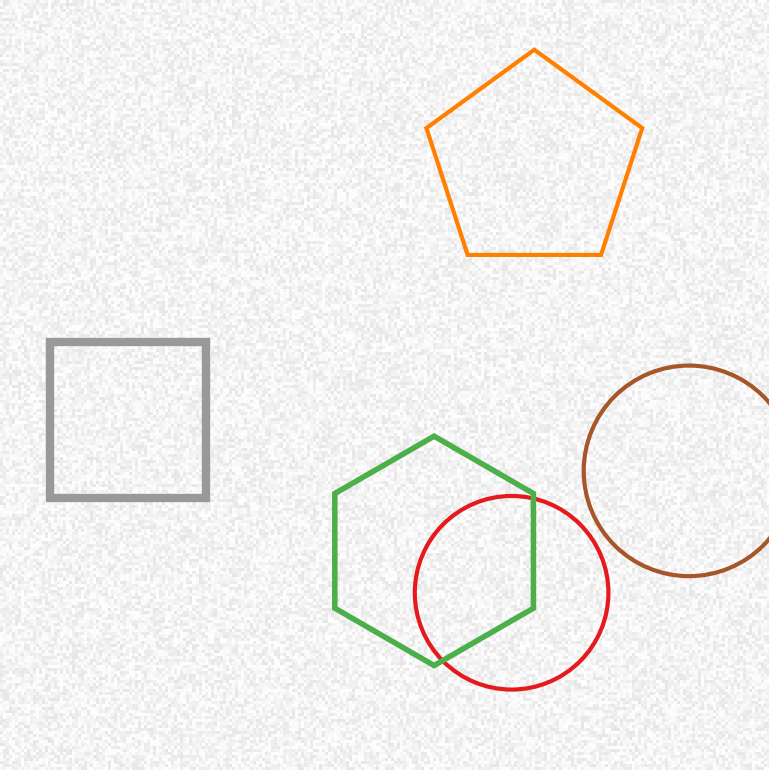[{"shape": "circle", "thickness": 1.5, "radius": 0.63, "center": [0.664, 0.23]}, {"shape": "hexagon", "thickness": 2, "radius": 0.74, "center": [0.564, 0.285]}, {"shape": "pentagon", "thickness": 1.5, "radius": 0.74, "center": [0.694, 0.788]}, {"shape": "circle", "thickness": 1.5, "radius": 0.68, "center": [0.895, 0.388]}, {"shape": "square", "thickness": 3, "radius": 0.51, "center": [0.167, 0.455]}]